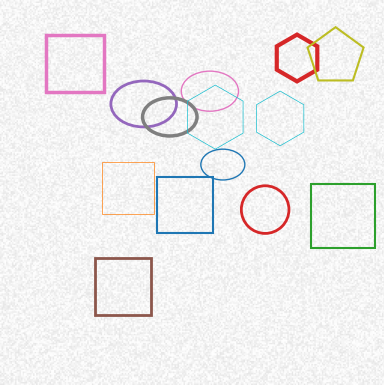[{"shape": "square", "thickness": 1.5, "radius": 0.36, "center": [0.481, 0.467]}, {"shape": "oval", "thickness": 1, "radius": 0.29, "center": [0.579, 0.573]}, {"shape": "square", "thickness": 0.5, "radius": 0.34, "center": [0.333, 0.511]}, {"shape": "square", "thickness": 1.5, "radius": 0.42, "center": [0.891, 0.44]}, {"shape": "circle", "thickness": 2, "radius": 0.31, "center": [0.689, 0.456]}, {"shape": "hexagon", "thickness": 3, "radius": 0.3, "center": [0.772, 0.849]}, {"shape": "oval", "thickness": 2, "radius": 0.43, "center": [0.373, 0.73]}, {"shape": "square", "thickness": 2, "radius": 0.37, "center": [0.32, 0.255]}, {"shape": "square", "thickness": 2.5, "radius": 0.37, "center": [0.195, 0.836]}, {"shape": "oval", "thickness": 1, "radius": 0.37, "center": [0.545, 0.763]}, {"shape": "oval", "thickness": 2.5, "radius": 0.35, "center": [0.441, 0.696]}, {"shape": "pentagon", "thickness": 1.5, "radius": 0.38, "center": [0.872, 0.853]}, {"shape": "hexagon", "thickness": 0.5, "radius": 0.42, "center": [0.559, 0.696]}, {"shape": "hexagon", "thickness": 0.5, "radius": 0.36, "center": [0.728, 0.692]}]